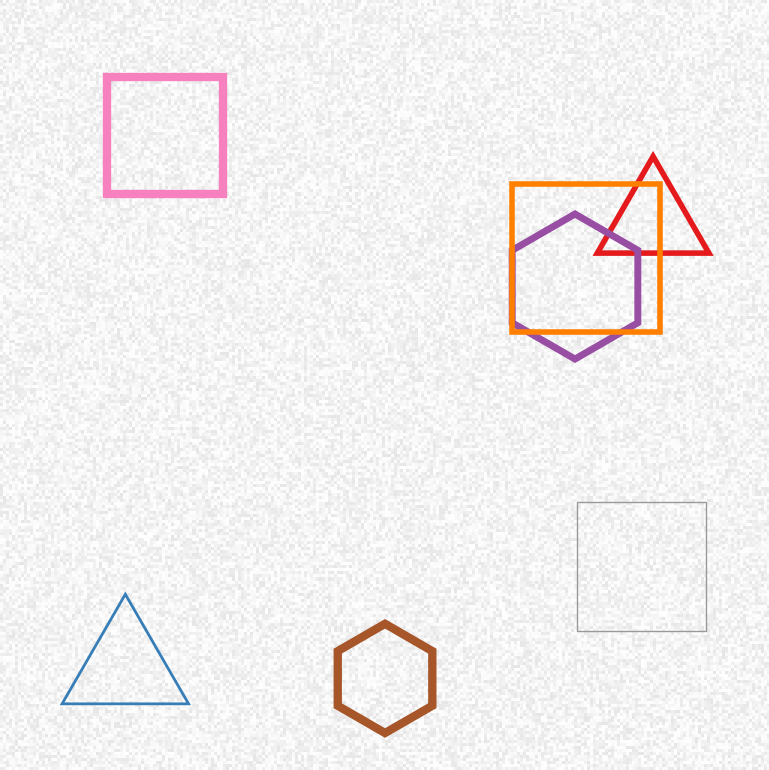[{"shape": "triangle", "thickness": 2, "radius": 0.42, "center": [0.848, 0.713]}, {"shape": "triangle", "thickness": 1, "radius": 0.47, "center": [0.163, 0.133]}, {"shape": "hexagon", "thickness": 2.5, "radius": 0.47, "center": [0.747, 0.628]}, {"shape": "square", "thickness": 2, "radius": 0.48, "center": [0.761, 0.665]}, {"shape": "hexagon", "thickness": 3, "radius": 0.35, "center": [0.5, 0.119]}, {"shape": "square", "thickness": 3, "radius": 0.38, "center": [0.214, 0.824]}, {"shape": "square", "thickness": 0.5, "radius": 0.42, "center": [0.834, 0.264]}]